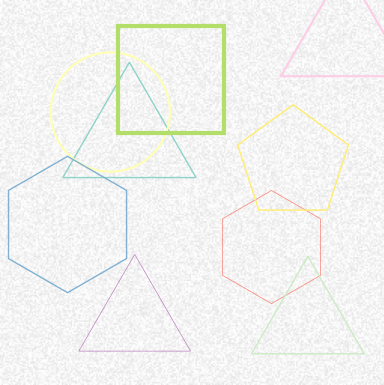[{"shape": "triangle", "thickness": 1, "radius": 1.0, "center": [0.336, 0.639]}, {"shape": "circle", "thickness": 1.5, "radius": 0.77, "center": [0.287, 0.709]}, {"shape": "hexagon", "thickness": 0.5, "radius": 0.73, "center": [0.705, 0.358]}, {"shape": "hexagon", "thickness": 1, "radius": 0.89, "center": [0.175, 0.417]}, {"shape": "square", "thickness": 3, "radius": 0.69, "center": [0.445, 0.794]}, {"shape": "triangle", "thickness": 1.5, "radius": 0.96, "center": [0.895, 0.898]}, {"shape": "triangle", "thickness": 0.5, "radius": 0.84, "center": [0.35, 0.172]}, {"shape": "triangle", "thickness": 1, "radius": 0.84, "center": [0.8, 0.166]}, {"shape": "pentagon", "thickness": 1, "radius": 0.76, "center": [0.761, 0.577]}]